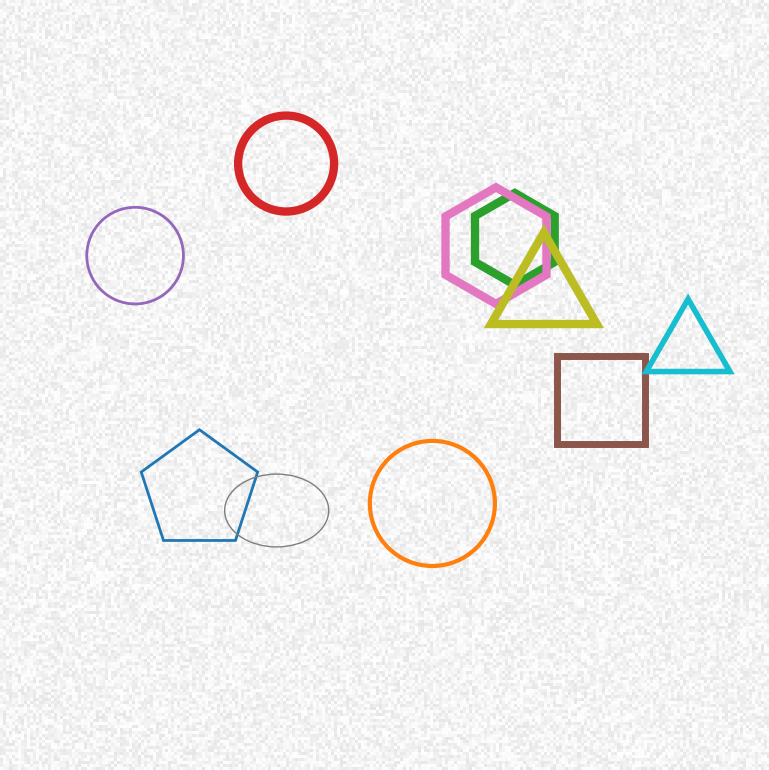[{"shape": "pentagon", "thickness": 1, "radius": 0.4, "center": [0.259, 0.362]}, {"shape": "circle", "thickness": 1.5, "radius": 0.41, "center": [0.562, 0.346]}, {"shape": "hexagon", "thickness": 3, "radius": 0.3, "center": [0.669, 0.69]}, {"shape": "circle", "thickness": 3, "radius": 0.31, "center": [0.372, 0.788]}, {"shape": "circle", "thickness": 1, "radius": 0.31, "center": [0.175, 0.668]}, {"shape": "square", "thickness": 2.5, "radius": 0.29, "center": [0.78, 0.481]}, {"shape": "hexagon", "thickness": 3, "radius": 0.38, "center": [0.644, 0.681]}, {"shape": "oval", "thickness": 0.5, "radius": 0.34, "center": [0.359, 0.337]}, {"shape": "triangle", "thickness": 3, "radius": 0.4, "center": [0.706, 0.619]}, {"shape": "triangle", "thickness": 2, "radius": 0.31, "center": [0.894, 0.549]}]